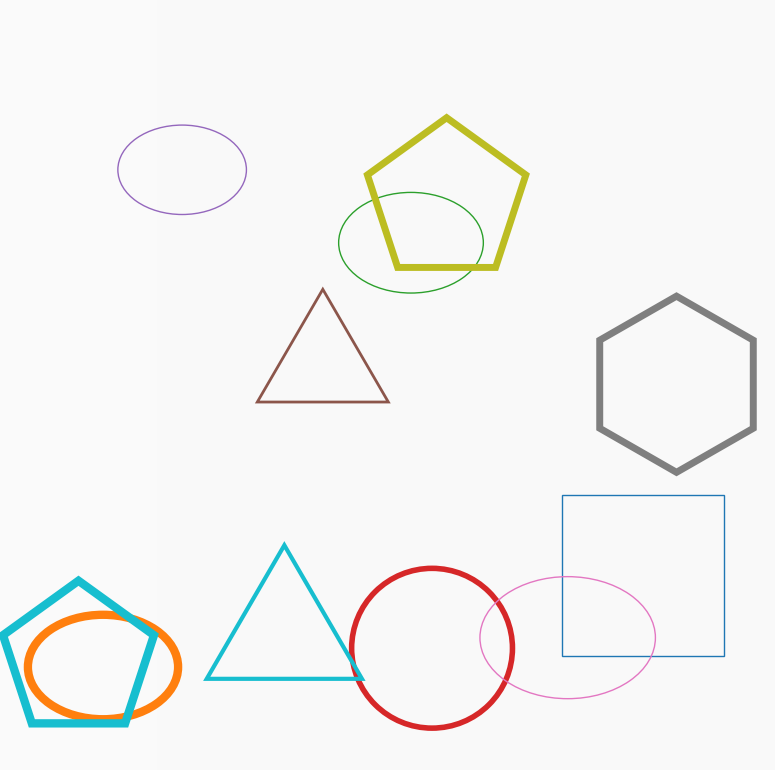[{"shape": "square", "thickness": 0.5, "radius": 0.52, "center": [0.83, 0.252]}, {"shape": "oval", "thickness": 3, "radius": 0.48, "center": [0.133, 0.134]}, {"shape": "oval", "thickness": 0.5, "radius": 0.47, "center": [0.53, 0.685]}, {"shape": "circle", "thickness": 2, "radius": 0.52, "center": [0.557, 0.158]}, {"shape": "oval", "thickness": 0.5, "radius": 0.41, "center": [0.235, 0.779]}, {"shape": "triangle", "thickness": 1, "radius": 0.49, "center": [0.417, 0.527]}, {"shape": "oval", "thickness": 0.5, "radius": 0.57, "center": [0.732, 0.172]}, {"shape": "hexagon", "thickness": 2.5, "radius": 0.57, "center": [0.873, 0.501]}, {"shape": "pentagon", "thickness": 2.5, "radius": 0.54, "center": [0.576, 0.74]}, {"shape": "pentagon", "thickness": 3, "radius": 0.51, "center": [0.101, 0.143]}, {"shape": "triangle", "thickness": 1.5, "radius": 0.58, "center": [0.367, 0.176]}]